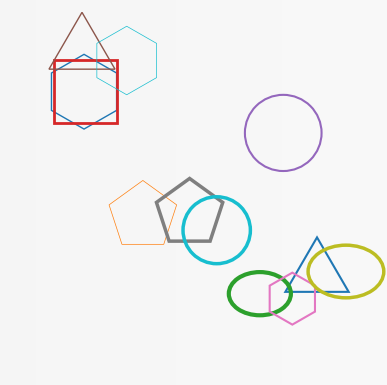[{"shape": "hexagon", "thickness": 1, "radius": 0.49, "center": [0.217, 0.762]}, {"shape": "triangle", "thickness": 1.5, "radius": 0.47, "center": [0.818, 0.289]}, {"shape": "pentagon", "thickness": 0.5, "radius": 0.46, "center": [0.369, 0.44]}, {"shape": "oval", "thickness": 3, "radius": 0.4, "center": [0.671, 0.237]}, {"shape": "square", "thickness": 2, "radius": 0.41, "center": [0.221, 0.763]}, {"shape": "circle", "thickness": 1.5, "radius": 0.49, "center": [0.731, 0.655]}, {"shape": "triangle", "thickness": 1, "radius": 0.49, "center": [0.212, 0.87]}, {"shape": "hexagon", "thickness": 1.5, "radius": 0.34, "center": [0.754, 0.224]}, {"shape": "pentagon", "thickness": 2.5, "radius": 0.45, "center": [0.489, 0.446]}, {"shape": "oval", "thickness": 2.5, "radius": 0.49, "center": [0.893, 0.295]}, {"shape": "hexagon", "thickness": 0.5, "radius": 0.44, "center": [0.327, 0.843]}, {"shape": "circle", "thickness": 2.5, "radius": 0.43, "center": [0.559, 0.402]}]